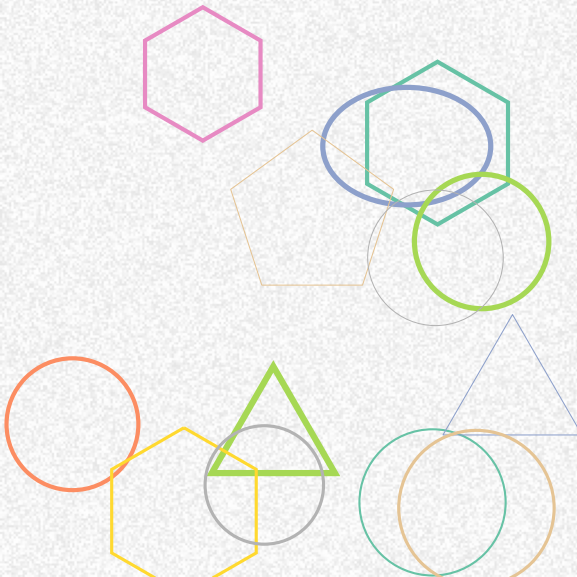[{"shape": "hexagon", "thickness": 2, "radius": 0.7, "center": [0.758, 0.751]}, {"shape": "circle", "thickness": 1, "radius": 0.63, "center": [0.749, 0.129]}, {"shape": "circle", "thickness": 2, "radius": 0.57, "center": [0.125, 0.265]}, {"shape": "triangle", "thickness": 0.5, "radius": 0.7, "center": [0.887, 0.315]}, {"shape": "oval", "thickness": 2.5, "radius": 0.73, "center": [0.704, 0.746]}, {"shape": "hexagon", "thickness": 2, "radius": 0.58, "center": [0.351, 0.871]}, {"shape": "triangle", "thickness": 3, "radius": 0.62, "center": [0.473, 0.242]}, {"shape": "circle", "thickness": 2.5, "radius": 0.58, "center": [0.834, 0.581]}, {"shape": "hexagon", "thickness": 1.5, "radius": 0.72, "center": [0.319, 0.114]}, {"shape": "pentagon", "thickness": 0.5, "radius": 0.74, "center": [0.541, 0.625]}, {"shape": "circle", "thickness": 1.5, "radius": 0.67, "center": [0.825, 0.119]}, {"shape": "circle", "thickness": 1.5, "radius": 0.51, "center": [0.458, 0.159]}, {"shape": "circle", "thickness": 0.5, "radius": 0.59, "center": [0.754, 0.553]}]